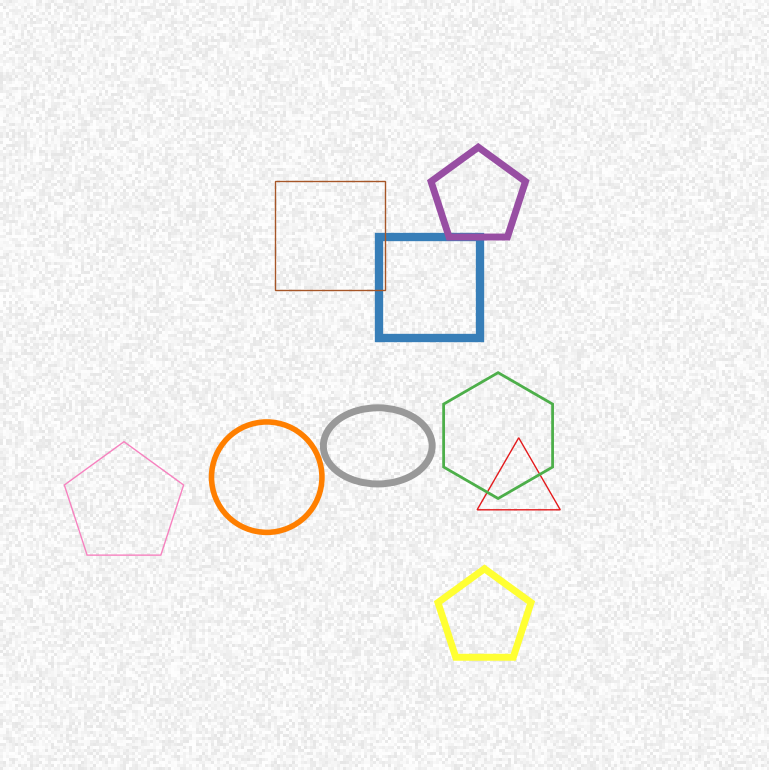[{"shape": "triangle", "thickness": 0.5, "radius": 0.31, "center": [0.674, 0.369]}, {"shape": "square", "thickness": 3, "radius": 0.33, "center": [0.557, 0.626]}, {"shape": "hexagon", "thickness": 1, "radius": 0.41, "center": [0.647, 0.434]}, {"shape": "pentagon", "thickness": 2.5, "radius": 0.32, "center": [0.621, 0.744]}, {"shape": "circle", "thickness": 2, "radius": 0.36, "center": [0.346, 0.38]}, {"shape": "pentagon", "thickness": 2.5, "radius": 0.32, "center": [0.629, 0.198]}, {"shape": "square", "thickness": 0.5, "radius": 0.36, "center": [0.429, 0.694]}, {"shape": "pentagon", "thickness": 0.5, "radius": 0.41, "center": [0.161, 0.345]}, {"shape": "oval", "thickness": 2.5, "radius": 0.35, "center": [0.491, 0.421]}]